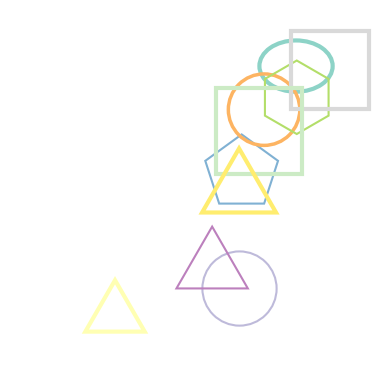[{"shape": "oval", "thickness": 3, "radius": 0.48, "center": [0.769, 0.828]}, {"shape": "triangle", "thickness": 3, "radius": 0.45, "center": [0.299, 0.183]}, {"shape": "circle", "thickness": 1.5, "radius": 0.48, "center": [0.622, 0.251]}, {"shape": "pentagon", "thickness": 1.5, "radius": 0.5, "center": [0.628, 0.552]}, {"shape": "circle", "thickness": 2.5, "radius": 0.46, "center": [0.686, 0.715]}, {"shape": "hexagon", "thickness": 1.5, "radius": 0.48, "center": [0.771, 0.747]}, {"shape": "square", "thickness": 3, "radius": 0.51, "center": [0.858, 0.818]}, {"shape": "triangle", "thickness": 1.5, "radius": 0.54, "center": [0.551, 0.304]}, {"shape": "square", "thickness": 3, "radius": 0.56, "center": [0.672, 0.66]}, {"shape": "triangle", "thickness": 3, "radius": 0.55, "center": [0.621, 0.503]}]